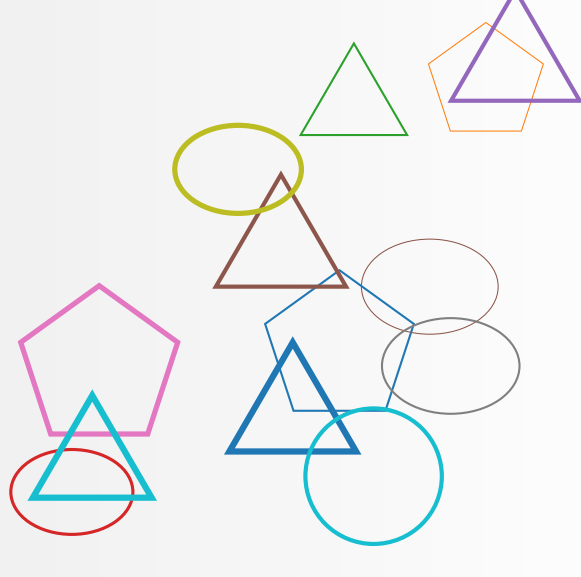[{"shape": "pentagon", "thickness": 1, "radius": 0.67, "center": [0.584, 0.397]}, {"shape": "triangle", "thickness": 3, "radius": 0.63, "center": [0.504, 0.28]}, {"shape": "pentagon", "thickness": 0.5, "radius": 0.52, "center": [0.836, 0.856]}, {"shape": "triangle", "thickness": 1, "radius": 0.53, "center": [0.609, 0.818]}, {"shape": "oval", "thickness": 1.5, "radius": 0.52, "center": [0.124, 0.147]}, {"shape": "triangle", "thickness": 2, "radius": 0.64, "center": [0.887, 0.889]}, {"shape": "triangle", "thickness": 2, "radius": 0.65, "center": [0.483, 0.567]}, {"shape": "oval", "thickness": 0.5, "radius": 0.59, "center": [0.739, 0.503]}, {"shape": "pentagon", "thickness": 2.5, "radius": 0.71, "center": [0.171, 0.362]}, {"shape": "oval", "thickness": 1, "radius": 0.59, "center": [0.775, 0.365]}, {"shape": "oval", "thickness": 2.5, "radius": 0.54, "center": [0.41, 0.706]}, {"shape": "triangle", "thickness": 3, "radius": 0.59, "center": [0.159, 0.196]}, {"shape": "circle", "thickness": 2, "radius": 0.59, "center": [0.643, 0.175]}]